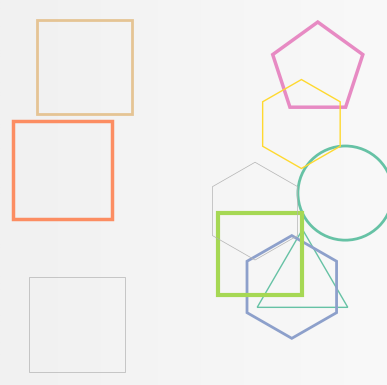[{"shape": "circle", "thickness": 2, "radius": 0.61, "center": [0.891, 0.498]}, {"shape": "triangle", "thickness": 1, "radius": 0.67, "center": [0.781, 0.269]}, {"shape": "square", "thickness": 2.5, "radius": 0.64, "center": [0.16, 0.559]}, {"shape": "hexagon", "thickness": 2, "radius": 0.67, "center": [0.753, 0.255]}, {"shape": "pentagon", "thickness": 2.5, "radius": 0.61, "center": [0.82, 0.82]}, {"shape": "square", "thickness": 3, "radius": 0.54, "center": [0.671, 0.34]}, {"shape": "hexagon", "thickness": 1, "radius": 0.58, "center": [0.778, 0.678]}, {"shape": "square", "thickness": 2, "radius": 0.61, "center": [0.219, 0.825]}, {"shape": "square", "thickness": 0.5, "radius": 0.62, "center": [0.198, 0.157]}, {"shape": "hexagon", "thickness": 0.5, "radius": 0.63, "center": [0.658, 0.452]}]